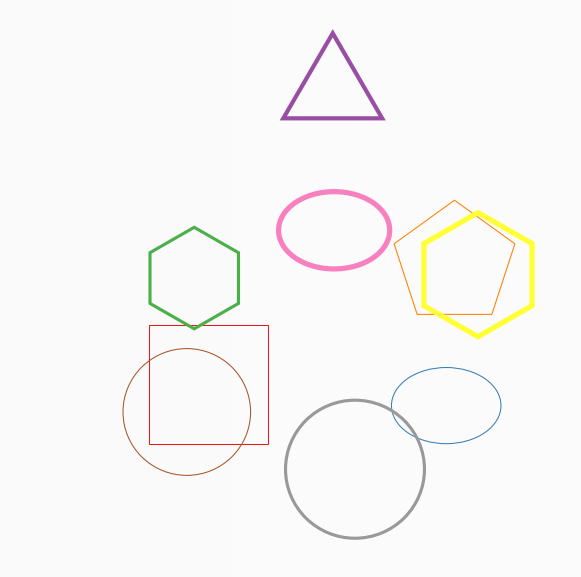[{"shape": "square", "thickness": 0.5, "radius": 0.51, "center": [0.359, 0.333]}, {"shape": "oval", "thickness": 0.5, "radius": 0.47, "center": [0.768, 0.297]}, {"shape": "hexagon", "thickness": 1.5, "radius": 0.44, "center": [0.334, 0.518]}, {"shape": "triangle", "thickness": 2, "radius": 0.49, "center": [0.572, 0.843]}, {"shape": "pentagon", "thickness": 0.5, "radius": 0.55, "center": [0.782, 0.543]}, {"shape": "hexagon", "thickness": 2.5, "radius": 0.54, "center": [0.822, 0.524]}, {"shape": "circle", "thickness": 0.5, "radius": 0.55, "center": [0.321, 0.286]}, {"shape": "oval", "thickness": 2.5, "radius": 0.48, "center": [0.575, 0.6]}, {"shape": "circle", "thickness": 1.5, "radius": 0.6, "center": [0.611, 0.187]}]